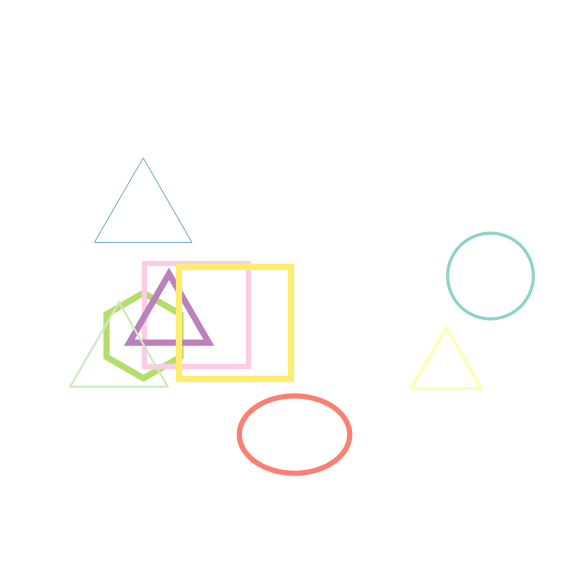[{"shape": "circle", "thickness": 1.5, "radius": 0.37, "center": [0.849, 0.521]}, {"shape": "triangle", "thickness": 1.5, "radius": 0.35, "center": [0.773, 0.362]}, {"shape": "oval", "thickness": 2.5, "radius": 0.48, "center": [0.51, 0.247]}, {"shape": "triangle", "thickness": 0.5, "radius": 0.49, "center": [0.248, 0.628]}, {"shape": "hexagon", "thickness": 3, "radius": 0.37, "center": [0.249, 0.418]}, {"shape": "square", "thickness": 2.5, "radius": 0.45, "center": [0.339, 0.455]}, {"shape": "triangle", "thickness": 3, "radius": 0.4, "center": [0.293, 0.446]}, {"shape": "triangle", "thickness": 1, "radius": 0.49, "center": [0.206, 0.378]}, {"shape": "square", "thickness": 3, "radius": 0.48, "center": [0.407, 0.44]}]